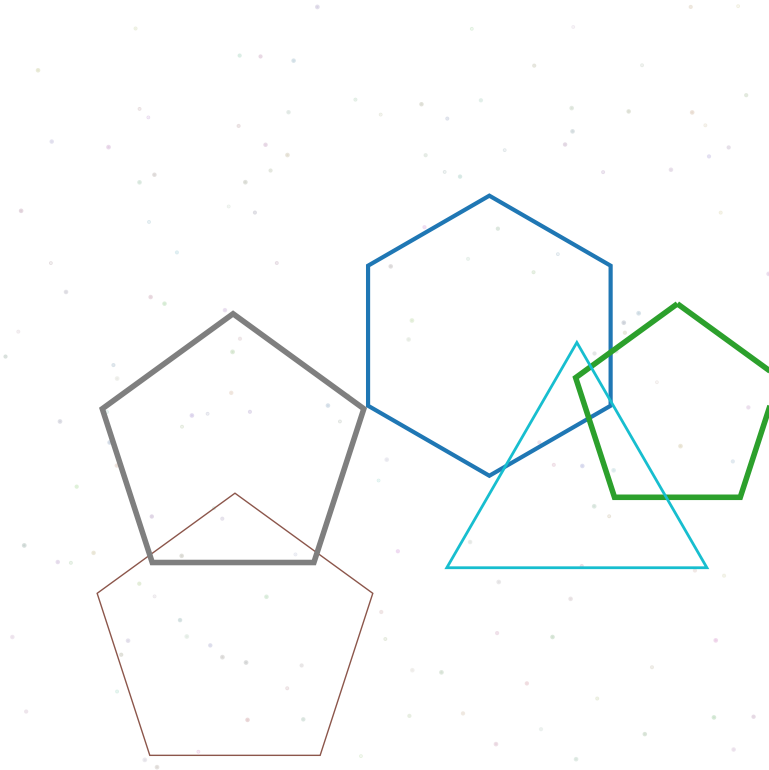[{"shape": "hexagon", "thickness": 1.5, "radius": 0.91, "center": [0.636, 0.564]}, {"shape": "pentagon", "thickness": 2, "radius": 0.69, "center": [0.88, 0.467]}, {"shape": "pentagon", "thickness": 0.5, "radius": 0.94, "center": [0.305, 0.171]}, {"shape": "pentagon", "thickness": 2, "radius": 0.89, "center": [0.303, 0.414]}, {"shape": "triangle", "thickness": 1, "radius": 0.98, "center": [0.749, 0.36]}]